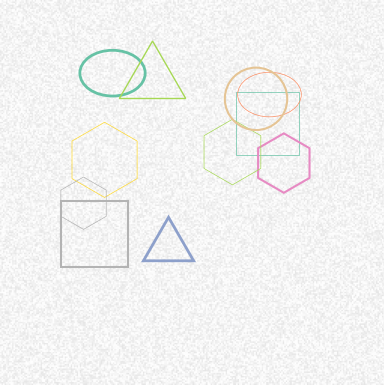[{"shape": "oval", "thickness": 2, "radius": 0.42, "center": [0.292, 0.81]}, {"shape": "square", "thickness": 0.5, "radius": 0.41, "center": [0.694, 0.679]}, {"shape": "oval", "thickness": 0.5, "radius": 0.41, "center": [0.7, 0.754]}, {"shape": "triangle", "thickness": 2, "radius": 0.38, "center": [0.438, 0.36]}, {"shape": "hexagon", "thickness": 1.5, "radius": 0.39, "center": [0.737, 0.576]}, {"shape": "hexagon", "thickness": 0.5, "radius": 0.43, "center": [0.604, 0.605]}, {"shape": "triangle", "thickness": 1, "radius": 0.5, "center": [0.396, 0.794]}, {"shape": "hexagon", "thickness": 0.5, "radius": 0.49, "center": [0.272, 0.585]}, {"shape": "circle", "thickness": 1.5, "radius": 0.41, "center": [0.665, 0.743]}, {"shape": "hexagon", "thickness": 0.5, "radius": 0.34, "center": [0.217, 0.472]}, {"shape": "square", "thickness": 1.5, "radius": 0.43, "center": [0.245, 0.392]}]